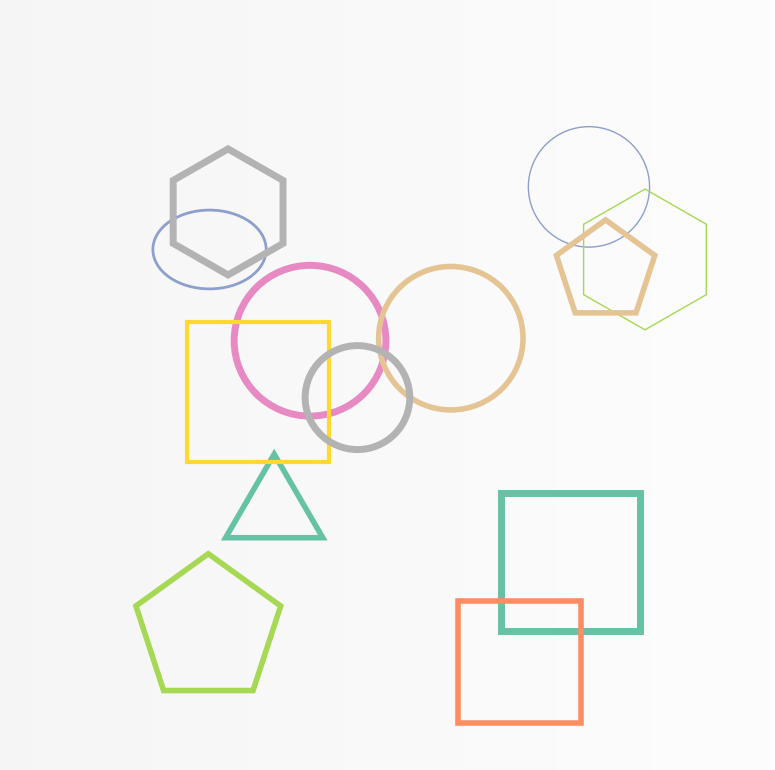[{"shape": "square", "thickness": 2.5, "radius": 0.45, "center": [0.737, 0.27]}, {"shape": "triangle", "thickness": 2, "radius": 0.36, "center": [0.354, 0.338]}, {"shape": "square", "thickness": 2, "radius": 0.4, "center": [0.67, 0.14]}, {"shape": "circle", "thickness": 0.5, "radius": 0.39, "center": [0.76, 0.757]}, {"shape": "oval", "thickness": 1, "radius": 0.37, "center": [0.27, 0.676]}, {"shape": "circle", "thickness": 2.5, "radius": 0.49, "center": [0.4, 0.558]}, {"shape": "pentagon", "thickness": 2, "radius": 0.49, "center": [0.269, 0.183]}, {"shape": "hexagon", "thickness": 0.5, "radius": 0.46, "center": [0.832, 0.663]}, {"shape": "square", "thickness": 1.5, "radius": 0.46, "center": [0.333, 0.491]}, {"shape": "pentagon", "thickness": 2, "radius": 0.33, "center": [0.781, 0.648]}, {"shape": "circle", "thickness": 2, "radius": 0.47, "center": [0.582, 0.561]}, {"shape": "hexagon", "thickness": 2.5, "radius": 0.41, "center": [0.294, 0.725]}, {"shape": "circle", "thickness": 2.5, "radius": 0.34, "center": [0.461, 0.484]}]